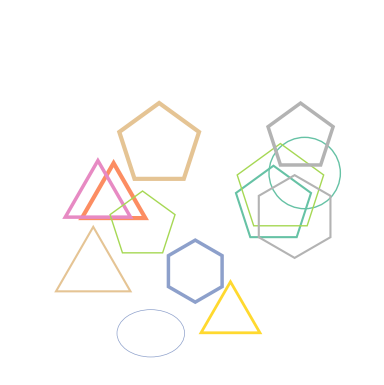[{"shape": "circle", "thickness": 1, "radius": 0.46, "center": [0.791, 0.551]}, {"shape": "pentagon", "thickness": 1.5, "radius": 0.51, "center": [0.71, 0.467]}, {"shape": "triangle", "thickness": 3, "radius": 0.48, "center": [0.295, 0.481]}, {"shape": "oval", "thickness": 0.5, "radius": 0.44, "center": [0.392, 0.134]}, {"shape": "hexagon", "thickness": 2.5, "radius": 0.4, "center": [0.507, 0.296]}, {"shape": "triangle", "thickness": 2.5, "radius": 0.49, "center": [0.254, 0.485]}, {"shape": "pentagon", "thickness": 1, "radius": 0.44, "center": [0.37, 0.415]}, {"shape": "pentagon", "thickness": 1, "radius": 0.59, "center": [0.728, 0.509]}, {"shape": "triangle", "thickness": 2, "radius": 0.44, "center": [0.599, 0.18]}, {"shape": "triangle", "thickness": 1.5, "radius": 0.56, "center": [0.242, 0.299]}, {"shape": "pentagon", "thickness": 3, "radius": 0.54, "center": [0.413, 0.624]}, {"shape": "hexagon", "thickness": 1.5, "radius": 0.54, "center": [0.765, 0.438]}, {"shape": "pentagon", "thickness": 2.5, "radius": 0.44, "center": [0.781, 0.643]}]